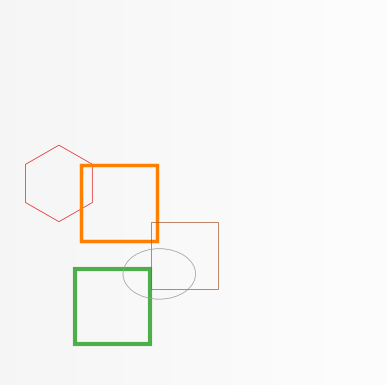[{"shape": "hexagon", "thickness": 0.5, "radius": 0.5, "center": [0.152, 0.524]}, {"shape": "square", "thickness": 3, "radius": 0.48, "center": [0.289, 0.204]}, {"shape": "square", "thickness": 2.5, "radius": 0.49, "center": [0.306, 0.473]}, {"shape": "square", "thickness": 0.5, "radius": 0.43, "center": [0.477, 0.336]}, {"shape": "oval", "thickness": 0.5, "radius": 0.47, "center": [0.411, 0.289]}]